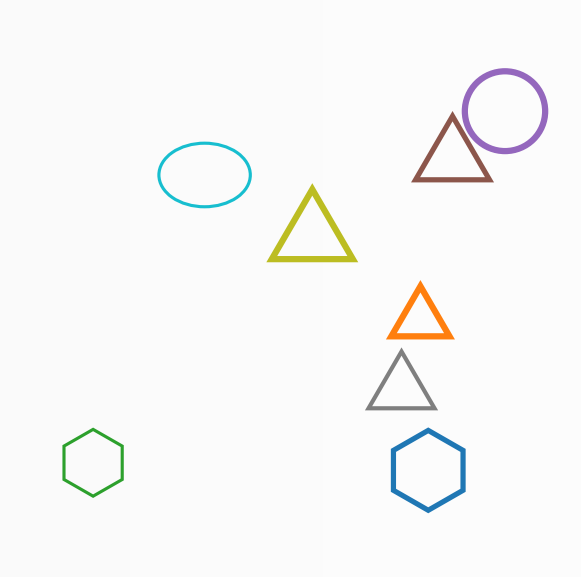[{"shape": "hexagon", "thickness": 2.5, "radius": 0.35, "center": [0.737, 0.185]}, {"shape": "triangle", "thickness": 3, "radius": 0.29, "center": [0.723, 0.446]}, {"shape": "hexagon", "thickness": 1.5, "radius": 0.29, "center": [0.16, 0.198]}, {"shape": "circle", "thickness": 3, "radius": 0.35, "center": [0.869, 0.807]}, {"shape": "triangle", "thickness": 2.5, "radius": 0.37, "center": [0.779, 0.725]}, {"shape": "triangle", "thickness": 2, "radius": 0.33, "center": [0.691, 0.325]}, {"shape": "triangle", "thickness": 3, "radius": 0.4, "center": [0.537, 0.591]}, {"shape": "oval", "thickness": 1.5, "radius": 0.39, "center": [0.352, 0.696]}]